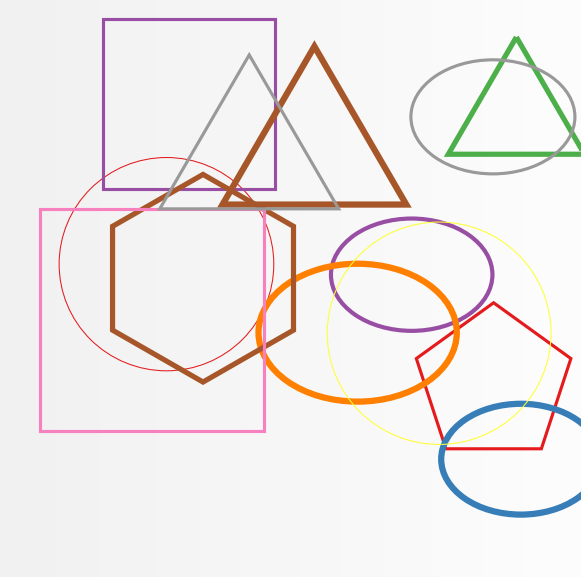[{"shape": "circle", "thickness": 0.5, "radius": 0.92, "center": [0.286, 0.542]}, {"shape": "pentagon", "thickness": 1.5, "radius": 0.7, "center": [0.849, 0.335]}, {"shape": "oval", "thickness": 3, "radius": 0.69, "center": [0.896, 0.204]}, {"shape": "triangle", "thickness": 2.5, "radius": 0.68, "center": [0.888, 0.8]}, {"shape": "square", "thickness": 1.5, "radius": 0.74, "center": [0.326, 0.819]}, {"shape": "oval", "thickness": 2, "radius": 0.69, "center": [0.708, 0.523]}, {"shape": "oval", "thickness": 3, "radius": 0.85, "center": [0.615, 0.423]}, {"shape": "circle", "thickness": 0.5, "radius": 0.96, "center": [0.756, 0.422]}, {"shape": "triangle", "thickness": 3, "radius": 0.91, "center": [0.541, 0.736]}, {"shape": "hexagon", "thickness": 2.5, "radius": 0.9, "center": [0.349, 0.517]}, {"shape": "square", "thickness": 1.5, "radius": 0.96, "center": [0.261, 0.445]}, {"shape": "oval", "thickness": 1.5, "radius": 0.71, "center": [0.848, 0.797]}, {"shape": "triangle", "thickness": 1.5, "radius": 0.89, "center": [0.429, 0.726]}]